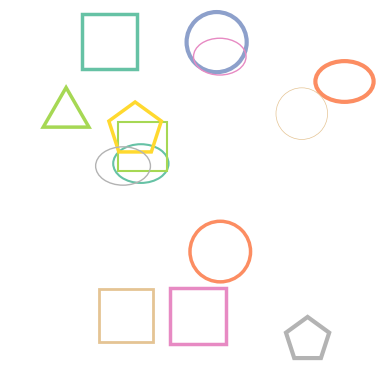[{"shape": "oval", "thickness": 1.5, "radius": 0.36, "center": [0.366, 0.575]}, {"shape": "square", "thickness": 2.5, "radius": 0.36, "center": [0.283, 0.892]}, {"shape": "oval", "thickness": 3, "radius": 0.38, "center": [0.895, 0.788]}, {"shape": "circle", "thickness": 2.5, "radius": 0.39, "center": [0.572, 0.347]}, {"shape": "circle", "thickness": 3, "radius": 0.39, "center": [0.563, 0.891]}, {"shape": "square", "thickness": 2.5, "radius": 0.36, "center": [0.513, 0.178]}, {"shape": "oval", "thickness": 1, "radius": 0.34, "center": [0.571, 0.853]}, {"shape": "triangle", "thickness": 2.5, "radius": 0.34, "center": [0.172, 0.704]}, {"shape": "square", "thickness": 1.5, "radius": 0.31, "center": [0.37, 0.619]}, {"shape": "pentagon", "thickness": 2.5, "radius": 0.36, "center": [0.351, 0.663]}, {"shape": "circle", "thickness": 0.5, "radius": 0.34, "center": [0.784, 0.705]}, {"shape": "square", "thickness": 2, "radius": 0.35, "center": [0.327, 0.181]}, {"shape": "oval", "thickness": 1, "radius": 0.36, "center": [0.32, 0.569]}, {"shape": "pentagon", "thickness": 3, "radius": 0.3, "center": [0.799, 0.118]}]